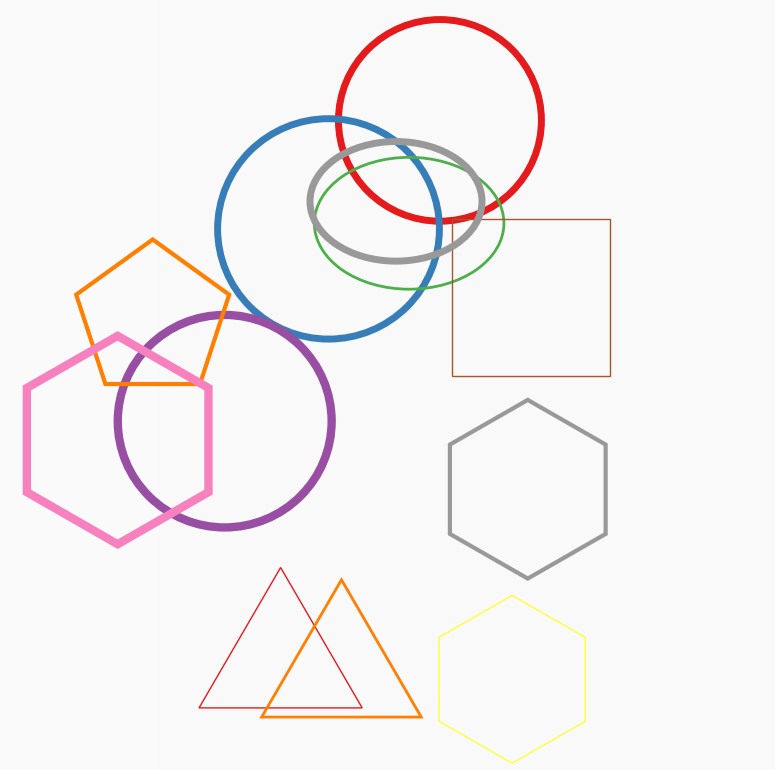[{"shape": "triangle", "thickness": 0.5, "radius": 0.61, "center": [0.362, 0.141]}, {"shape": "circle", "thickness": 2.5, "radius": 0.65, "center": [0.568, 0.844]}, {"shape": "circle", "thickness": 2.5, "radius": 0.72, "center": [0.424, 0.703]}, {"shape": "oval", "thickness": 1, "radius": 0.61, "center": [0.528, 0.71]}, {"shape": "circle", "thickness": 3, "radius": 0.69, "center": [0.29, 0.453]}, {"shape": "triangle", "thickness": 1, "radius": 0.59, "center": [0.441, 0.128]}, {"shape": "pentagon", "thickness": 1.5, "radius": 0.52, "center": [0.197, 0.585]}, {"shape": "hexagon", "thickness": 0.5, "radius": 0.54, "center": [0.661, 0.118]}, {"shape": "square", "thickness": 0.5, "radius": 0.51, "center": [0.685, 0.613]}, {"shape": "hexagon", "thickness": 3, "radius": 0.68, "center": [0.152, 0.429]}, {"shape": "hexagon", "thickness": 1.5, "radius": 0.58, "center": [0.681, 0.365]}, {"shape": "oval", "thickness": 2.5, "radius": 0.55, "center": [0.511, 0.739]}]